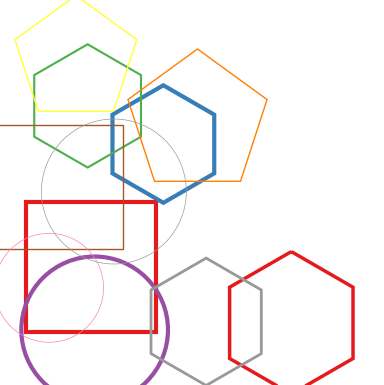[{"shape": "square", "thickness": 3, "radius": 0.84, "center": [0.237, 0.306]}, {"shape": "hexagon", "thickness": 2.5, "radius": 0.93, "center": [0.757, 0.161]}, {"shape": "hexagon", "thickness": 3, "radius": 0.76, "center": [0.424, 0.626]}, {"shape": "hexagon", "thickness": 1.5, "radius": 0.8, "center": [0.228, 0.725]}, {"shape": "circle", "thickness": 3, "radius": 0.95, "center": [0.246, 0.143]}, {"shape": "pentagon", "thickness": 1, "radius": 0.95, "center": [0.513, 0.683]}, {"shape": "pentagon", "thickness": 1, "radius": 0.83, "center": [0.197, 0.846]}, {"shape": "square", "thickness": 1, "radius": 0.81, "center": [0.158, 0.515]}, {"shape": "circle", "thickness": 0.5, "radius": 0.71, "center": [0.128, 0.252]}, {"shape": "circle", "thickness": 0.5, "radius": 0.94, "center": [0.296, 0.503]}, {"shape": "hexagon", "thickness": 2, "radius": 0.83, "center": [0.535, 0.164]}]